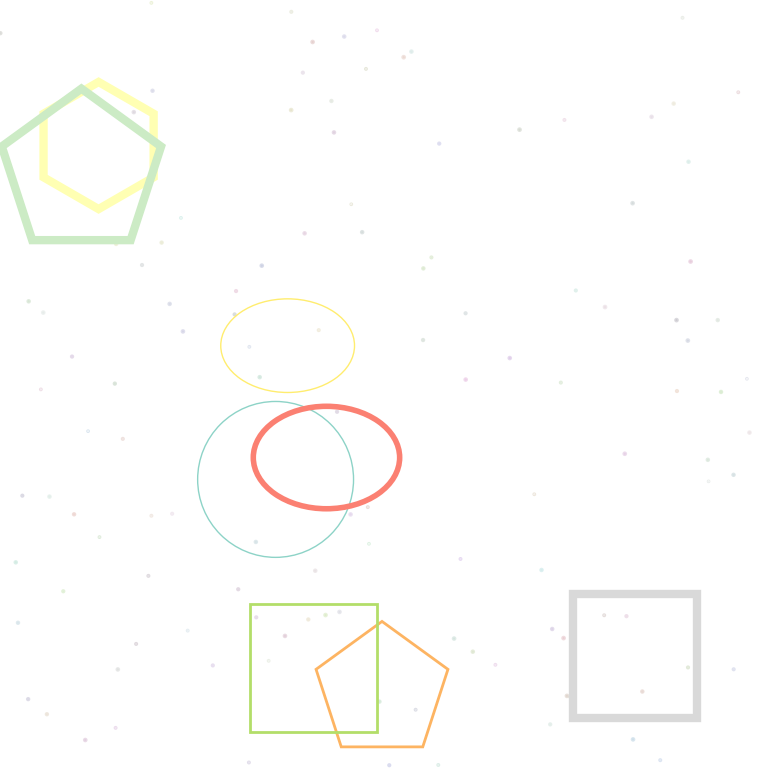[{"shape": "circle", "thickness": 0.5, "radius": 0.51, "center": [0.358, 0.377]}, {"shape": "hexagon", "thickness": 3, "radius": 0.41, "center": [0.128, 0.811]}, {"shape": "oval", "thickness": 2, "radius": 0.48, "center": [0.424, 0.406]}, {"shape": "pentagon", "thickness": 1, "radius": 0.45, "center": [0.496, 0.103]}, {"shape": "square", "thickness": 1, "radius": 0.41, "center": [0.408, 0.132]}, {"shape": "square", "thickness": 3, "radius": 0.4, "center": [0.824, 0.148]}, {"shape": "pentagon", "thickness": 3, "radius": 0.54, "center": [0.106, 0.776]}, {"shape": "oval", "thickness": 0.5, "radius": 0.43, "center": [0.374, 0.551]}]